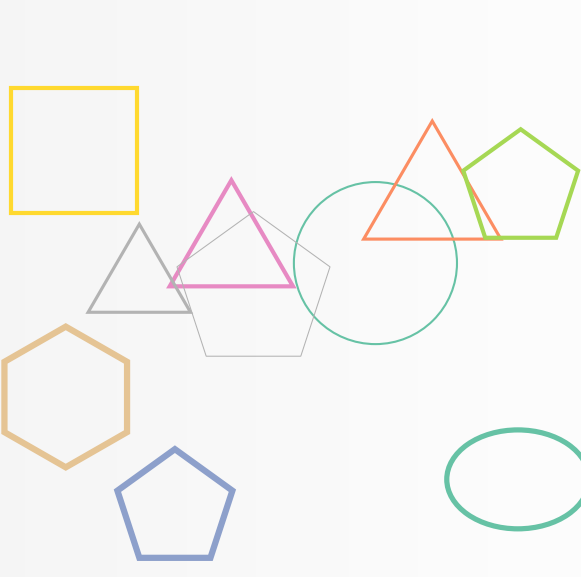[{"shape": "circle", "thickness": 1, "radius": 0.7, "center": [0.646, 0.544]}, {"shape": "oval", "thickness": 2.5, "radius": 0.61, "center": [0.891, 0.169]}, {"shape": "triangle", "thickness": 1.5, "radius": 0.68, "center": [0.744, 0.653]}, {"shape": "pentagon", "thickness": 3, "radius": 0.52, "center": [0.301, 0.117]}, {"shape": "triangle", "thickness": 2, "radius": 0.61, "center": [0.398, 0.565]}, {"shape": "pentagon", "thickness": 2, "radius": 0.52, "center": [0.896, 0.671]}, {"shape": "square", "thickness": 2, "radius": 0.54, "center": [0.128, 0.738]}, {"shape": "hexagon", "thickness": 3, "radius": 0.61, "center": [0.113, 0.312]}, {"shape": "triangle", "thickness": 1.5, "radius": 0.51, "center": [0.24, 0.509]}, {"shape": "pentagon", "thickness": 0.5, "radius": 0.69, "center": [0.436, 0.494]}]